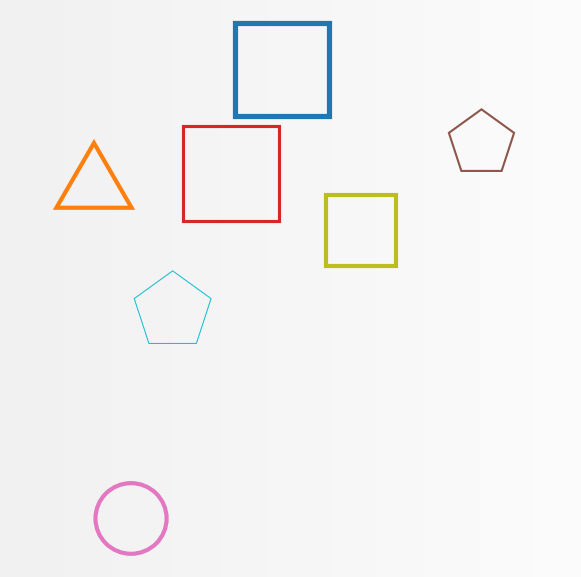[{"shape": "square", "thickness": 2.5, "radius": 0.4, "center": [0.485, 0.879]}, {"shape": "triangle", "thickness": 2, "radius": 0.37, "center": [0.162, 0.677]}, {"shape": "square", "thickness": 1.5, "radius": 0.41, "center": [0.397, 0.699]}, {"shape": "pentagon", "thickness": 1, "radius": 0.29, "center": [0.828, 0.751]}, {"shape": "circle", "thickness": 2, "radius": 0.31, "center": [0.225, 0.101]}, {"shape": "square", "thickness": 2, "radius": 0.3, "center": [0.621, 0.6]}, {"shape": "pentagon", "thickness": 0.5, "radius": 0.35, "center": [0.297, 0.461]}]